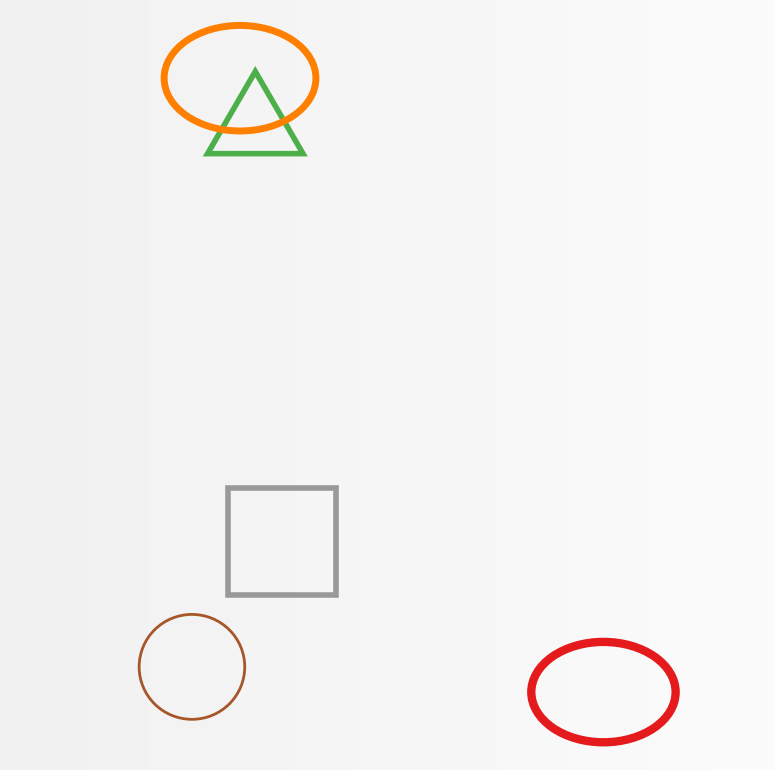[{"shape": "oval", "thickness": 3, "radius": 0.47, "center": [0.779, 0.101]}, {"shape": "triangle", "thickness": 2, "radius": 0.36, "center": [0.329, 0.836]}, {"shape": "oval", "thickness": 2.5, "radius": 0.49, "center": [0.31, 0.898]}, {"shape": "circle", "thickness": 1, "radius": 0.34, "center": [0.248, 0.134]}, {"shape": "square", "thickness": 2, "radius": 0.35, "center": [0.364, 0.296]}]